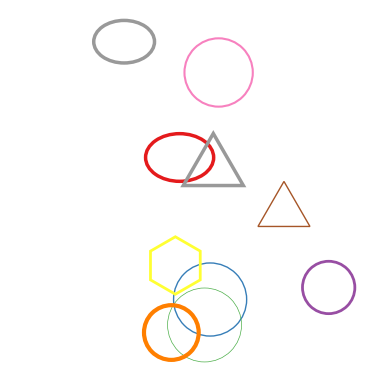[{"shape": "oval", "thickness": 2.5, "radius": 0.44, "center": [0.467, 0.591]}, {"shape": "circle", "thickness": 1, "radius": 0.47, "center": [0.546, 0.222]}, {"shape": "circle", "thickness": 0.5, "radius": 0.48, "center": [0.531, 0.156]}, {"shape": "circle", "thickness": 2, "radius": 0.34, "center": [0.854, 0.253]}, {"shape": "circle", "thickness": 3, "radius": 0.36, "center": [0.445, 0.136]}, {"shape": "hexagon", "thickness": 2, "radius": 0.37, "center": [0.455, 0.31]}, {"shape": "triangle", "thickness": 1, "radius": 0.39, "center": [0.738, 0.451]}, {"shape": "circle", "thickness": 1.5, "radius": 0.44, "center": [0.568, 0.812]}, {"shape": "oval", "thickness": 2.5, "radius": 0.39, "center": [0.322, 0.892]}, {"shape": "triangle", "thickness": 2.5, "radius": 0.45, "center": [0.554, 0.563]}]